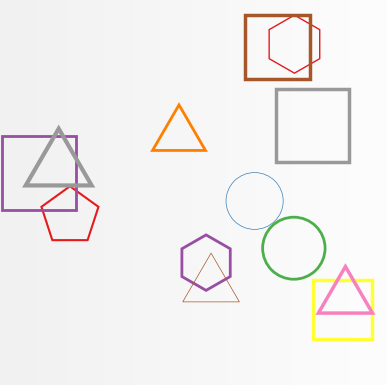[{"shape": "hexagon", "thickness": 1, "radius": 0.38, "center": [0.76, 0.885]}, {"shape": "pentagon", "thickness": 1.5, "radius": 0.39, "center": [0.181, 0.439]}, {"shape": "circle", "thickness": 0.5, "radius": 0.37, "center": [0.657, 0.478]}, {"shape": "circle", "thickness": 2, "radius": 0.4, "center": [0.758, 0.355]}, {"shape": "square", "thickness": 2, "radius": 0.48, "center": [0.1, 0.551]}, {"shape": "hexagon", "thickness": 2, "radius": 0.36, "center": [0.532, 0.318]}, {"shape": "triangle", "thickness": 2, "radius": 0.39, "center": [0.462, 0.649]}, {"shape": "square", "thickness": 2.5, "radius": 0.38, "center": [0.883, 0.196]}, {"shape": "square", "thickness": 2.5, "radius": 0.42, "center": [0.716, 0.879]}, {"shape": "triangle", "thickness": 0.5, "radius": 0.42, "center": [0.545, 0.258]}, {"shape": "triangle", "thickness": 2.5, "radius": 0.4, "center": [0.891, 0.227]}, {"shape": "triangle", "thickness": 3, "radius": 0.49, "center": [0.151, 0.567]}, {"shape": "square", "thickness": 2.5, "radius": 0.47, "center": [0.807, 0.674]}]